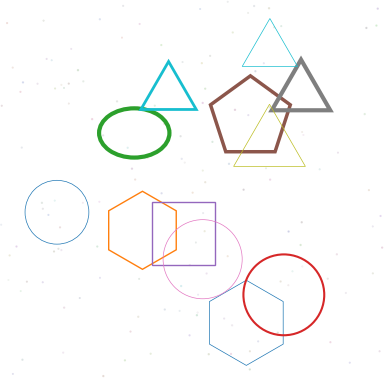[{"shape": "hexagon", "thickness": 0.5, "radius": 0.55, "center": [0.64, 0.161]}, {"shape": "circle", "thickness": 0.5, "radius": 0.41, "center": [0.148, 0.449]}, {"shape": "hexagon", "thickness": 1, "radius": 0.51, "center": [0.37, 0.402]}, {"shape": "oval", "thickness": 3, "radius": 0.46, "center": [0.349, 0.655]}, {"shape": "circle", "thickness": 1.5, "radius": 0.52, "center": [0.737, 0.234]}, {"shape": "square", "thickness": 1, "radius": 0.41, "center": [0.476, 0.393]}, {"shape": "pentagon", "thickness": 2.5, "radius": 0.54, "center": [0.65, 0.694]}, {"shape": "circle", "thickness": 0.5, "radius": 0.51, "center": [0.526, 0.327]}, {"shape": "triangle", "thickness": 3, "radius": 0.44, "center": [0.782, 0.757]}, {"shape": "triangle", "thickness": 0.5, "radius": 0.54, "center": [0.7, 0.622]}, {"shape": "triangle", "thickness": 0.5, "radius": 0.41, "center": [0.701, 0.869]}, {"shape": "triangle", "thickness": 2, "radius": 0.42, "center": [0.438, 0.757]}]